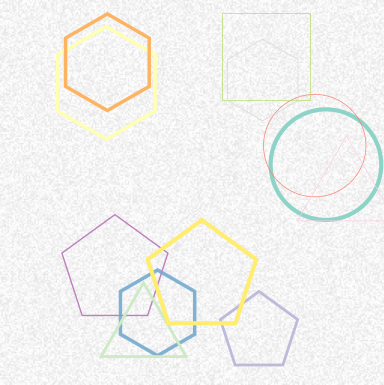[{"shape": "circle", "thickness": 3, "radius": 0.72, "center": [0.847, 0.572]}, {"shape": "hexagon", "thickness": 2.5, "radius": 0.73, "center": [0.276, 0.785]}, {"shape": "pentagon", "thickness": 2, "radius": 0.53, "center": [0.673, 0.137]}, {"shape": "circle", "thickness": 0.5, "radius": 0.67, "center": [0.818, 0.622]}, {"shape": "hexagon", "thickness": 2.5, "radius": 0.56, "center": [0.409, 0.187]}, {"shape": "hexagon", "thickness": 2.5, "radius": 0.63, "center": [0.279, 0.838]}, {"shape": "square", "thickness": 0.5, "radius": 0.57, "center": [0.69, 0.853]}, {"shape": "triangle", "thickness": 0.5, "radius": 0.74, "center": [0.9, 0.5]}, {"shape": "hexagon", "thickness": 0.5, "radius": 0.53, "center": [0.682, 0.792]}, {"shape": "pentagon", "thickness": 1, "radius": 0.72, "center": [0.298, 0.298]}, {"shape": "triangle", "thickness": 2, "radius": 0.64, "center": [0.373, 0.138]}, {"shape": "pentagon", "thickness": 3, "radius": 0.74, "center": [0.525, 0.28]}]